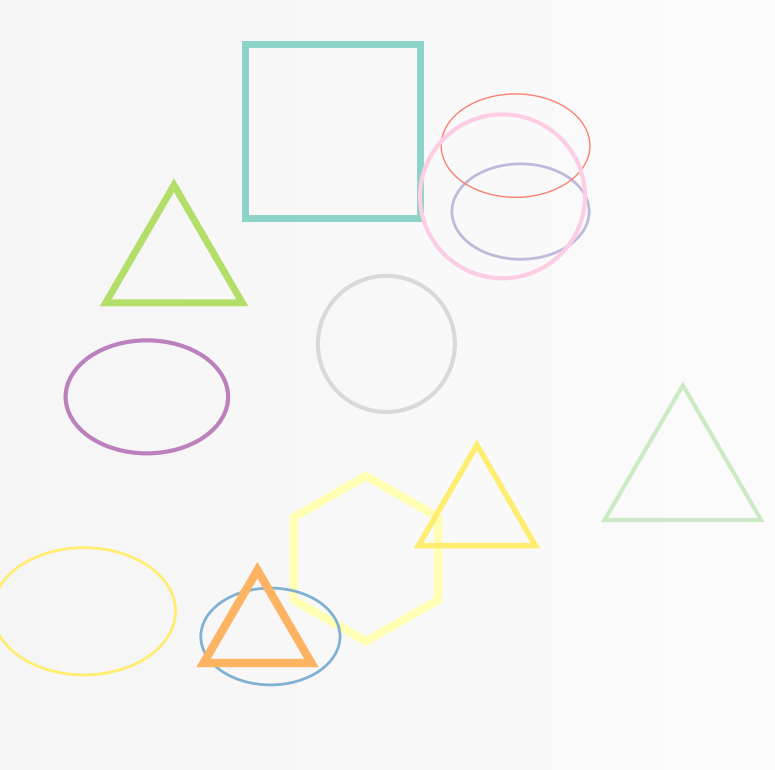[{"shape": "square", "thickness": 2.5, "radius": 0.57, "center": [0.429, 0.83]}, {"shape": "hexagon", "thickness": 3, "radius": 0.54, "center": [0.472, 0.274]}, {"shape": "oval", "thickness": 1, "radius": 0.44, "center": [0.672, 0.725]}, {"shape": "oval", "thickness": 0.5, "radius": 0.48, "center": [0.665, 0.811]}, {"shape": "oval", "thickness": 1, "radius": 0.45, "center": [0.349, 0.173]}, {"shape": "triangle", "thickness": 3, "radius": 0.4, "center": [0.332, 0.179]}, {"shape": "triangle", "thickness": 2.5, "radius": 0.51, "center": [0.225, 0.658]}, {"shape": "circle", "thickness": 1.5, "radius": 0.53, "center": [0.648, 0.745]}, {"shape": "circle", "thickness": 1.5, "radius": 0.44, "center": [0.499, 0.553]}, {"shape": "oval", "thickness": 1.5, "radius": 0.52, "center": [0.19, 0.485]}, {"shape": "triangle", "thickness": 1.5, "radius": 0.58, "center": [0.881, 0.383]}, {"shape": "triangle", "thickness": 2, "radius": 0.44, "center": [0.615, 0.335]}, {"shape": "oval", "thickness": 1, "radius": 0.59, "center": [0.108, 0.206]}]